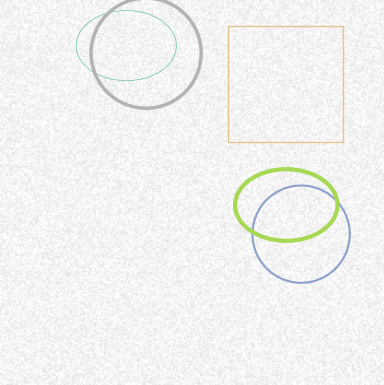[{"shape": "oval", "thickness": 0.5, "radius": 0.65, "center": [0.328, 0.882]}, {"shape": "circle", "thickness": 1.5, "radius": 0.63, "center": [0.782, 0.392]}, {"shape": "oval", "thickness": 3, "radius": 0.66, "center": [0.744, 0.468]}, {"shape": "square", "thickness": 1, "radius": 0.75, "center": [0.742, 0.782]}, {"shape": "circle", "thickness": 2.5, "radius": 0.71, "center": [0.38, 0.862]}]